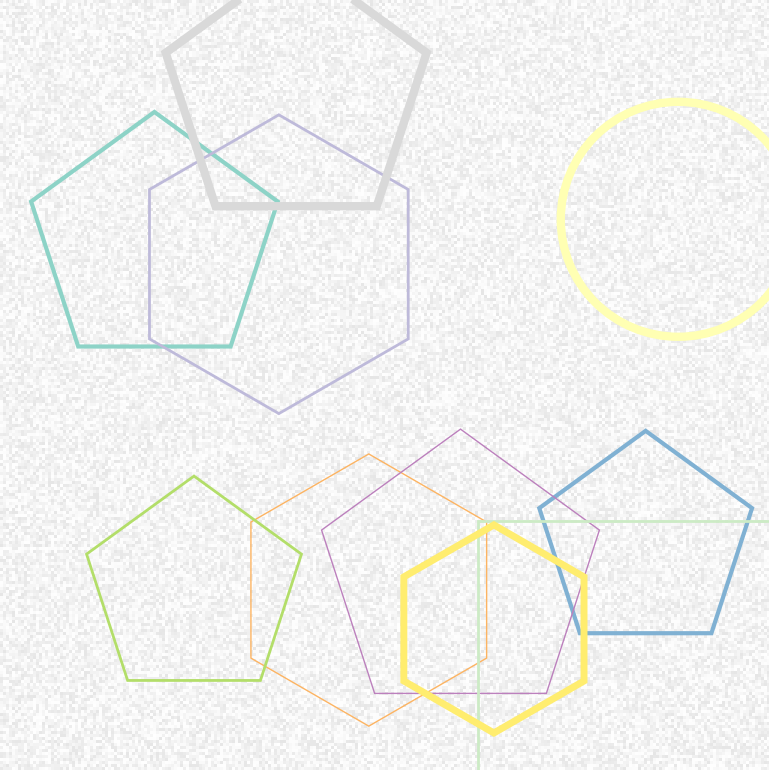[{"shape": "pentagon", "thickness": 1.5, "radius": 0.84, "center": [0.201, 0.686]}, {"shape": "circle", "thickness": 3, "radius": 0.76, "center": [0.881, 0.715]}, {"shape": "hexagon", "thickness": 1, "radius": 0.97, "center": [0.362, 0.657]}, {"shape": "pentagon", "thickness": 1.5, "radius": 0.73, "center": [0.839, 0.295]}, {"shape": "hexagon", "thickness": 0.5, "radius": 0.88, "center": [0.479, 0.234]}, {"shape": "pentagon", "thickness": 1, "radius": 0.73, "center": [0.252, 0.235]}, {"shape": "pentagon", "thickness": 3, "radius": 0.89, "center": [0.385, 0.876]}, {"shape": "pentagon", "thickness": 0.5, "radius": 0.95, "center": [0.598, 0.253]}, {"shape": "square", "thickness": 1, "radius": 0.96, "center": [0.813, 0.131]}, {"shape": "hexagon", "thickness": 2.5, "radius": 0.68, "center": [0.641, 0.183]}]